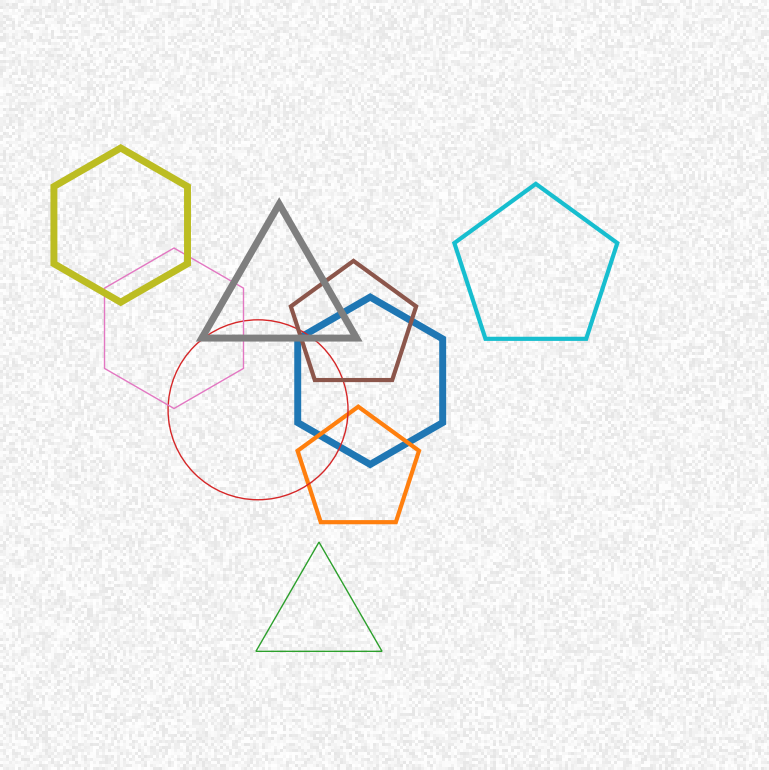[{"shape": "hexagon", "thickness": 2.5, "radius": 0.54, "center": [0.481, 0.506]}, {"shape": "pentagon", "thickness": 1.5, "radius": 0.41, "center": [0.465, 0.389]}, {"shape": "triangle", "thickness": 0.5, "radius": 0.47, "center": [0.414, 0.201]}, {"shape": "circle", "thickness": 0.5, "radius": 0.58, "center": [0.335, 0.468]}, {"shape": "pentagon", "thickness": 1.5, "radius": 0.43, "center": [0.459, 0.576]}, {"shape": "hexagon", "thickness": 0.5, "radius": 0.52, "center": [0.226, 0.574]}, {"shape": "triangle", "thickness": 2.5, "radius": 0.58, "center": [0.363, 0.619]}, {"shape": "hexagon", "thickness": 2.5, "radius": 0.5, "center": [0.157, 0.708]}, {"shape": "pentagon", "thickness": 1.5, "radius": 0.56, "center": [0.696, 0.65]}]